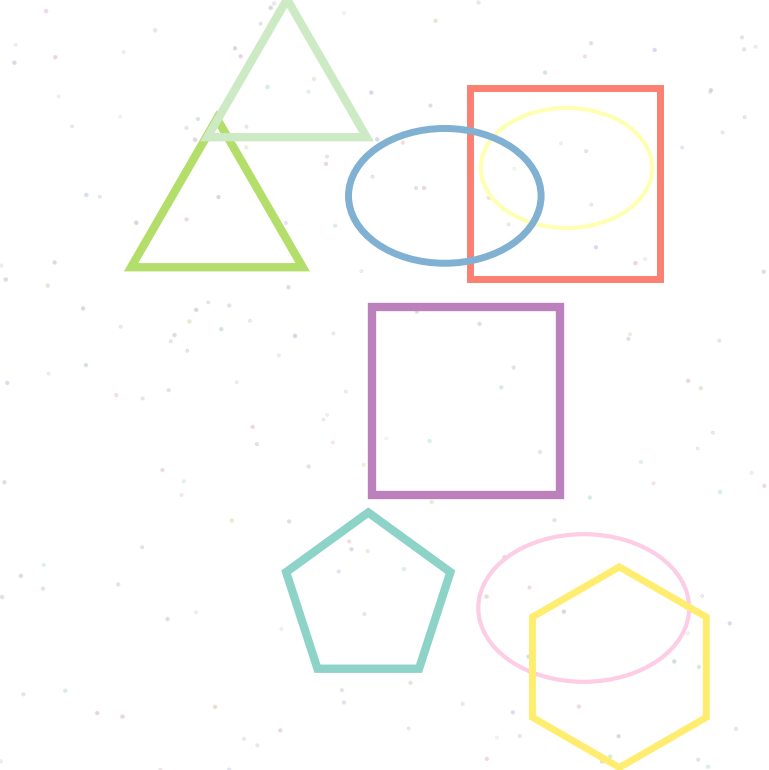[{"shape": "pentagon", "thickness": 3, "radius": 0.56, "center": [0.478, 0.222]}, {"shape": "oval", "thickness": 1.5, "radius": 0.56, "center": [0.736, 0.782]}, {"shape": "square", "thickness": 2.5, "radius": 0.62, "center": [0.734, 0.762]}, {"shape": "oval", "thickness": 2.5, "radius": 0.63, "center": [0.578, 0.746]}, {"shape": "triangle", "thickness": 3, "radius": 0.64, "center": [0.282, 0.717]}, {"shape": "oval", "thickness": 1.5, "radius": 0.68, "center": [0.758, 0.21]}, {"shape": "square", "thickness": 3, "radius": 0.61, "center": [0.605, 0.479]}, {"shape": "triangle", "thickness": 3, "radius": 0.6, "center": [0.373, 0.882]}, {"shape": "hexagon", "thickness": 2.5, "radius": 0.65, "center": [0.804, 0.133]}]